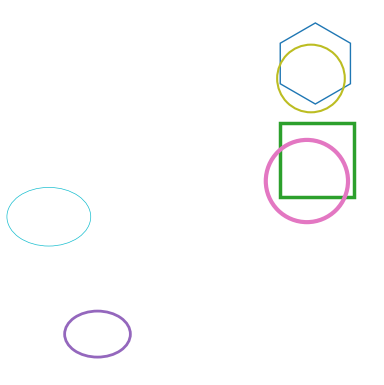[{"shape": "hexagon", "thickness": 1, "radius": 0.53, "center": [0.819, 0.835]}, {"shape": "square", "thickness": 2.5, "radius": 0.48, "center": [0.823, 0.584]}, {"shape": "oval", "thickness": 2, "radius": 0.43, "center": [0.253, 0.132]}, {"shape": "circle", "thickness": 3, "radius": 0.53, "center": [0.797, 0.53]}, {"shape": "circle", "thickness": 1.5, "radius": 0.44, "center": [0.808, 0.796]}, {"shape": "oval", "thickness": 0.5, "radius": 0.54, "center": [0.127, 0.437]}]